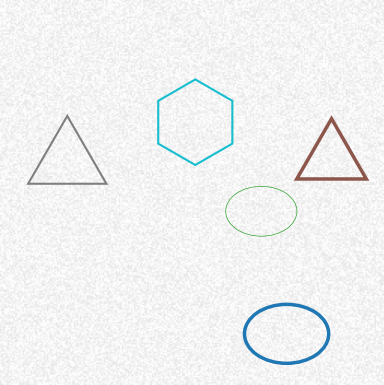[{"shape": "oval", "thickness": 2.5, "radius": 0.55, "center": [0.744, 0.133]}, {"shape": "oval", "thickness": 0.5, "radius": 0.46, "center": [0.679, 0.451]}, {"shape": "triangle", "thickness": 2.5, "radius": 0.52, "center": [0.861, 0.587]}, {"shape": "triangle", "thickness": 1.5, "radius": 0.59, "center": [0.175, 0.581]}, {"shape": "hexagon", "thickness": 1.5, "radius": 0.56, "center": [0.507, 0.683]}]